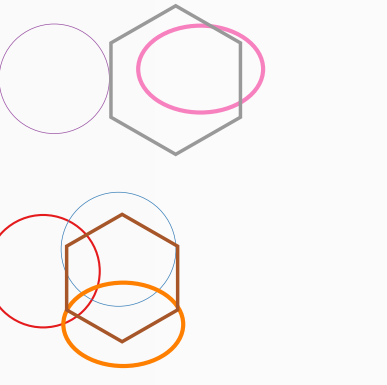[{"shape": "circle", "thickness": 1.5, "radius": 0.73, "center": [0.111, 0.296]}, {"shape": "circle", "thickness": 0.5, "radius": 0.74, "center": [0.306, 0.353]}, {"shape": "circle", "thickness": 0.5, "radius": 0.71, "center": [0.14, 0.795]}, {"shape": "oval", "thickness": 3, "radius": 0.77, "center": [0.318, 0.158]}, {"shape": "hexagon", "thickness": 2.5, "radius": 0.83, "center": [0.315, 0.278]}, {"shape": "oval", "thickness": 3, "radius": 0.81, "center": [0.518, 0.821]}, {"shape": "hexagon", "thickness": 2.5, "radius": 0.96, "center": [0.453, 0.792]}]